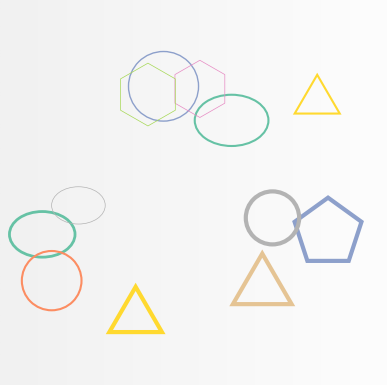[{"shape": "oval", "thickness": 2, "radius": 0.42, "center": [0.109, 0.391]}, {"shape": "oval", "thickness": 1.5, "radius": 0.48, "center": [0.598, 0.687]}, {"shape": "circle", "thickness": 1.5, "radius": 0.39, "center": [0.133, 0.271]}, {"shape": "circle", "thickness": 1, "radius": 0.45, "center": [0.422, 0.776]}, {"shape": "pentagon", "thickness": 3, "radius": 0.45, "center": [0.847, 0.396]}, {"shape": "hexagon", "thickness": 0.5, "radius": 0.37, "center": [0.516, 0.769]}, {"shape": "hexagon", "thickness": 0.5, "radius": 0.41, "center": [0.382, 0.754]}, {"shape": "triangle", "thickness": 3, "radius": 0.39, "center": [0.35, 0.177]}, {"shape": "triangle", "thickness": 1.5, "radius": 0.34, "center": [0.819, 0.739]}, {"shape": "triangle", "thickness": 3, "radius": 0.44, "center": [0.677, 0.254]}, {"shape": "circle", "thickness": 3, "radius": 0.34, "center": [0.703, 0.434]}, {"shape": "oval", "thickness": 0.5, "radius": 0.35, "center": [0.202, 0.467]}]